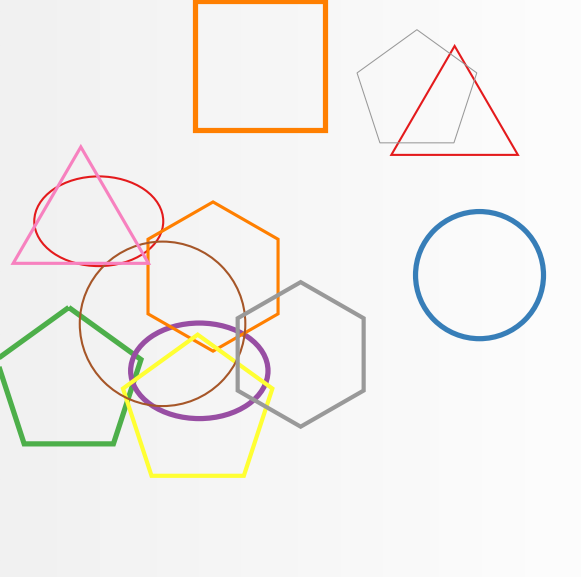[{"shape": "triangle", "thickness": 1, "radius": 0.63, "center": [0.782, 0.794]}, {"shape": "oval", "thickness": 1, "radius": 0.55, "center": [0.17, 0.616]}, {"shape": "circle", "thickness": 2.5, "radius": 0.55, "center": [0.825, 0.523]}, {"shape": "pentagon", "thickness": 2.5, "radius": 0.65, "center": [0.118, 0.336]}, {"shape": "oval", "thickness": 2.5, "radius": 0.59, "center": [0.343, 0.357]}, {"shape": "hexagon", "thickness": 1.5, "radius": 0.65, "center": [0.367, 0.52]}, {"shape": "square", "thickness": 2.5, "radius": 0.56, "center": [0.448, 0.885]}, {"shape": "pentagon", "thickness": 2, "radius": 0.68, "center": [0.34, 0.285]}, {"shape": "circle", "thickness": 1, "radius": 0.71, "center": [0.28, 0.438]}, {"shape": "triangle", "thickness": 1.5, "radius": 0.67, "center": [0.139, 0.61]}, {"shape": "hexagon", "thickness": 2, "radius": 0.63, "center": [0.517, 0.385]}, {"shape": "pentagon", "thickness": 0.5, "radius": 0.54, "center": [0.717, 0.839]}]